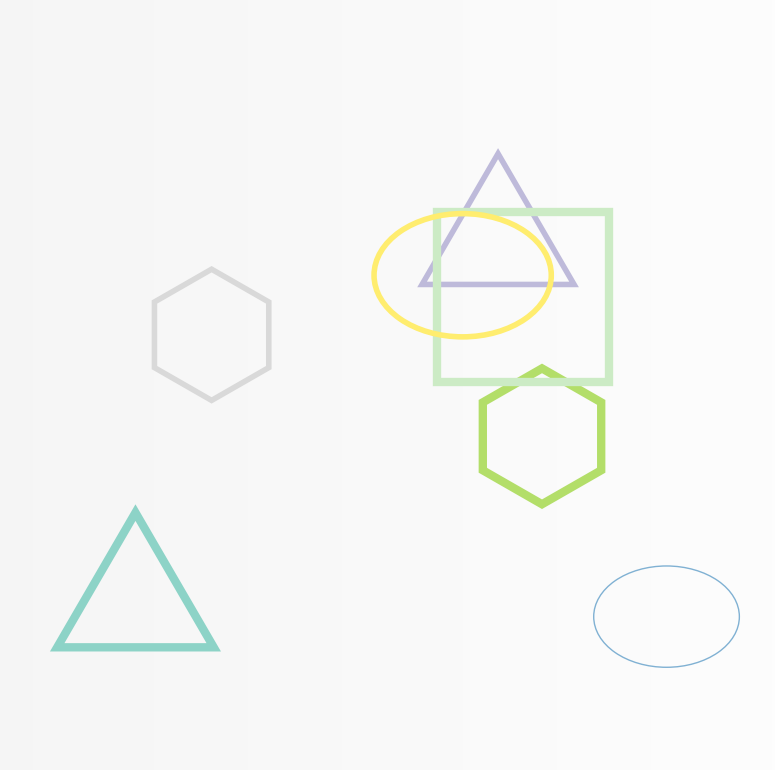[{"shape": "triangle", "thickness": 3, "radius": 0.58, "center": [0.175, 0.218]}, {"shape": "triangle", "thickness": 2, "radius": 0.57, "center": [0.643, 0.687]}, {"shape": "oval", "thickness": 0.5, "radius": 0.47, "center": [0.86, 0.199]}, {"shape": "hexagon", "thickness": 3, "radius": 0.44, "center": [0.699, 0.433]}, {"shape": "hexagon", "thickness": 2, "radius": 0.43, "center": [0.273, 0.565]}, {"shape": "square", "thickness": 3, "radius": 0.55, "center": [0.675, 0.614]}, {"shape": "oval", "thickness": 2, "radius": 0.57, "center": [0.597, 0.643]}]